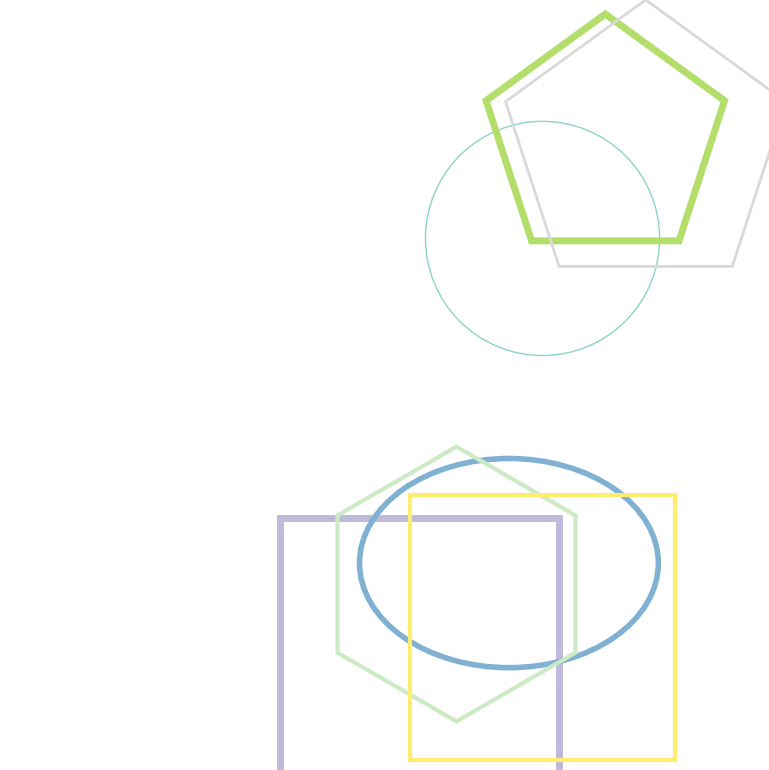[{"shape": "circle", "thickness": 0.5, "radius": 0.76, "center": [0.705, 0.69]}, {"shape": "square", "thickness": 2.5, "radius": 0.91, "center": [0.545, 0.146]}, {"shape": "oval", "thickness": 2, "radius": 0.97, "center": [0.661, 0.269]}, {"shape": "pentagon", "thickness": 2.5, "radius": 0.81, "center": [0.786, 0.819]}, {"shape": "pentagon", "thickness": 1, "radius": 0.96, "center": [0.839, 0.809]}, {"shape": "hexagon", "thickness": 1.5, "radius": 0.89, "center": [0.593, 0.241]}, {"shape": "square", "thickness": 1.5, "radius": 0.86, "center": [0.705, 0.185]}]